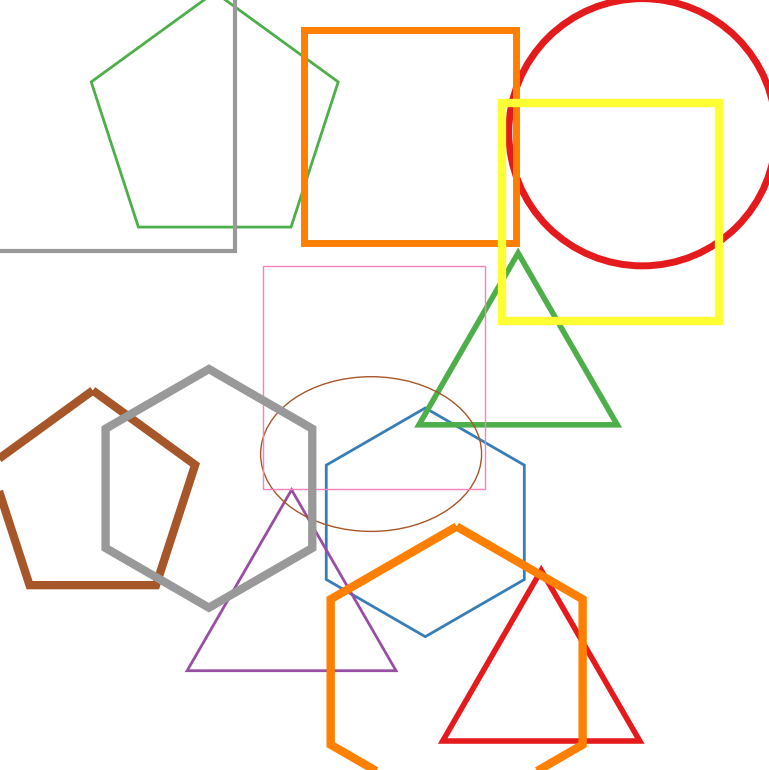[{"shape": "triangle", "thickness": 2, "radius": 0.74, "center": [0.703, 0.112]}, {"shape": "circle", "thickness": 2.5, "radius": 0.87, "center": [0.834, 0.828]}, {"shape": "hexagon", "thickness": 1, "radius": 0.74, "center": [0.552, 0.322]}, {"shape": "triangle", "thickness": 2, "radius": 0.74, "center": [0.673, 0.523]}, {"shape": "pentagon", "thickness": 1, "radius": 0.84, "center": [0.279, 0.842]}, {"shape": "triangle", "thickness": 1, "radius": 0.78, "center": [0.379, 0.207]}, {"shape": "hexagon", "thickness": 3, "radius": 0.94, "center": [0.593, 0.127]}, {"shape": "square", "thickness": 2.5, "radius": 0.69, "center": [0.532, 0.822]}, {"shape": "square", "thickness": 3, "radius": 0.71, "center": [0.793, 0.725]}, {"shape": "oval", "thickness": 0.5, "radius": 0.72, "center": [0.482, 0.41]}, {"shape": "pentagon", "thickness": 3, "radius": 0.7, "center": [0.121, 0.353]}, {"shape": "square", "thickness": 0.5, "radius": 0.72, "center": [0.486, 0.509]}, {"shape": "hexagon", "thickness": 3, "radius": 0.77, "center": [0.271, 0.366]}, {"shape": "square", "thickness": 1.5, "radius": 0.87, "center": [0.132, 0.847]}]